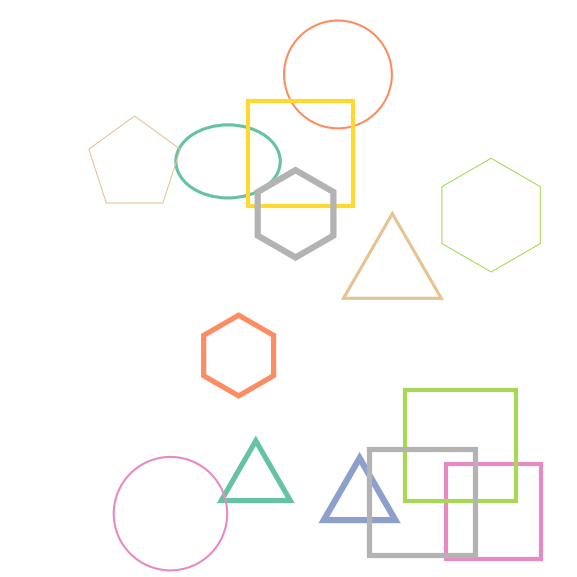[{"shape": "triangle", "thickness": 2.5, "radius": 0.34, "center": [0.443, 0.167]}, {"shape": "oval", "thickness": 1.5, "radius": 0.45, "center": [0.395, 0.72]}, {"shape": "hexagon", "thickness": 2.5, "radius": 0.35, "center": [0.413, 0.383]}, {"shape": "circle", "thickness": 1, "radius": 0.47, "center": [0.585, 0.87]}, {"shape": "triangle", "thickness": 3, "radius": 0.36, "center": [0.623, 0.134]}, {"shape": "circle", "thickness": 1, "radius": 0.49, "center": [0.295, 0.11]}, {"shape": "square", "thickness": 2, "radius": 0.41, "center": [0.855, 0.113]}, {"shape": "hexagon", "thickness": 0.5, "radius": 0.49, "center": [0.85, 0.627]}, {"shape": "square", "thickness": 2, "radius": 0.48, "center": [0.798, 0.227]}, {"shape": "square", "thickness": 2, "radius": 0.45, "center": [0.521, 0.733]}, {"shape": "pentagon", "thickness": 0.5, "radius": 0.42, "center": [0.233, 0.715]}, {"shape": "triangle", "thickness": 1.5, "radius": 0.49, "center": [0.679, 0.531]}, {"shape": "square", "thickness": 2.5, "radius": 0.46, "center": [0.731, 0.129]}, {"shape": "hexagon", "thickness": 3, "radius": 0.38, "center": [0.512, 0.629]}]